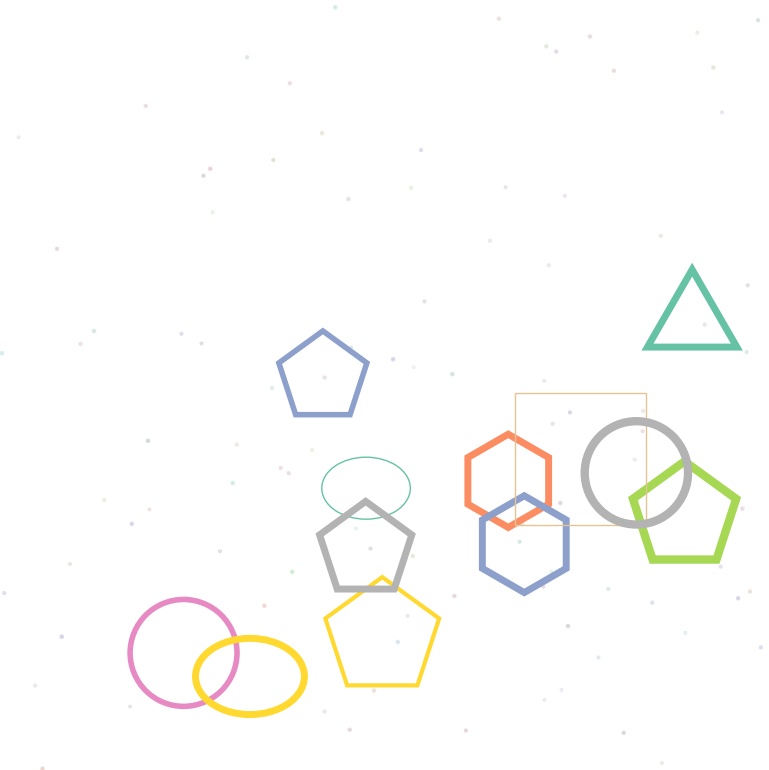[{"shape": "oval", "thickness": 0.5, "radius": 0.29, "center": [0.475, 0.366]}, {"shape": "triangle", "thickness": 2.5, "radius": 0.34, "center": [0.899, 0.583]}, {"shape": "hexagon", "thickness": 2.5, "radius": 0.3, "center": [0.66, 0.376]}, {"shape": "pentagon", "thickness": 2, "radius": 0.3, "center": [0.419, 0.51]}, {"shape": "hexagon", "thickness": 2.5, "radius": 0.31, "center": [0.681, 0.293]}, {"shape": "circle", "thickness": 2, "radius": 0.35, "center": [0.238, 0.152]}, {"shape": "pentagon", "thickness": 3, "radius": 0.35, "center": [0.889, 0.33]}, {"shape": "pentagon", "thickness": 1.5, "radius": 0.39, "center": [0.496, 0.173]}, {"shape": "oval", "thickness": 2.5, "radius": 0.35, "center": [0.325, 0.121]}, {"shape": "square", "thickness": 0.5, "radius": 0.43, "center": [0.754, 0.404]}, {"shape": "circle", "thickness": 3, "radius": 0.34, "center": [0.826, 0.386]}, {"shape": "pentagon", "thickness": 2.5, "radius": 0.31, "center": [0.475, 0.286]}]